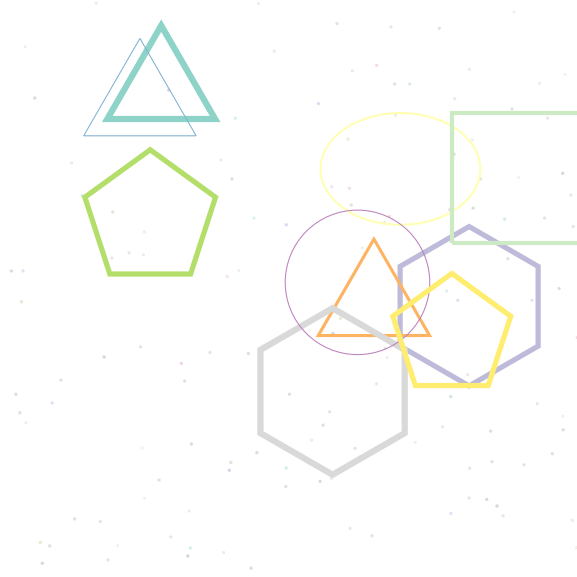[{"shape": "triangle", "thickness": 3, "radius": 0.54, "center": [0.279, 0.847]}, {"shape": "oval", "thickness": 1, "radius": 0.69, "center": [0.693, 0.707]}, {"shape": "hexagon", "thickness": 2.5, "radius": 0.69, "center": [0.812, 0.469]}, {"shape": "triangle", "thickness": 0.5, "radius": 0.56, "center": [0.242, 0.82]}, {"shape": "triangle", "thickness": 1.5, "radius": 0.56, "center": [0.647, 0.474]}, {"shape": "pentagon", "thickness": 2.5, "radius": 0.59, "center": [0.26, 0.621]}, {"shape": "hexagon", "thickness": 3, "radius": 0.72, "center": [0.576, 0.321]}, {"shape": "circle", "thickness": 0.5, "radius": 0.63, "center": [0.619, 0.51]}, {"shape": "square", "thickness": 2, "radius": 0.56, "center": [0.895, 0.691]}, {"shape": "pentagon", "thickness": 2.5, "radius": 0.54, "center": [0.782, 0.418]}]